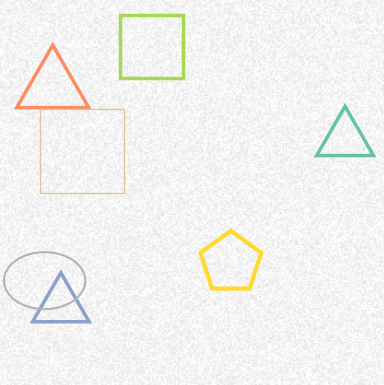[{"shape": "triangle", "thickness": 2.5, "radius": 0.43, "center": [0.896, 0.639]}, {"shape": "triangle", "thickness": 2.5, "radius": 0.54, "center": [0.137, 0.775]}, {"shape": "triangle", "thickness": 2.5, "radius": 0.42, "center": [0.158, 0.207]}, {"shape": "square", "thickness": 2.5, "radius": 0.41, "center": [0.392, 0.878]}, {"shape": "pentagon", "thickness": 3, "radius": 0.41, "center": [0.6, 0.318]}, {"shape": "square", "thickness": 1, "radius": 0.54, "center": [0.213, 0.608]}, {"shape": "oval", "thickness": 1.5, "radius": 0.53, "center": [0.116, 0.271]}]